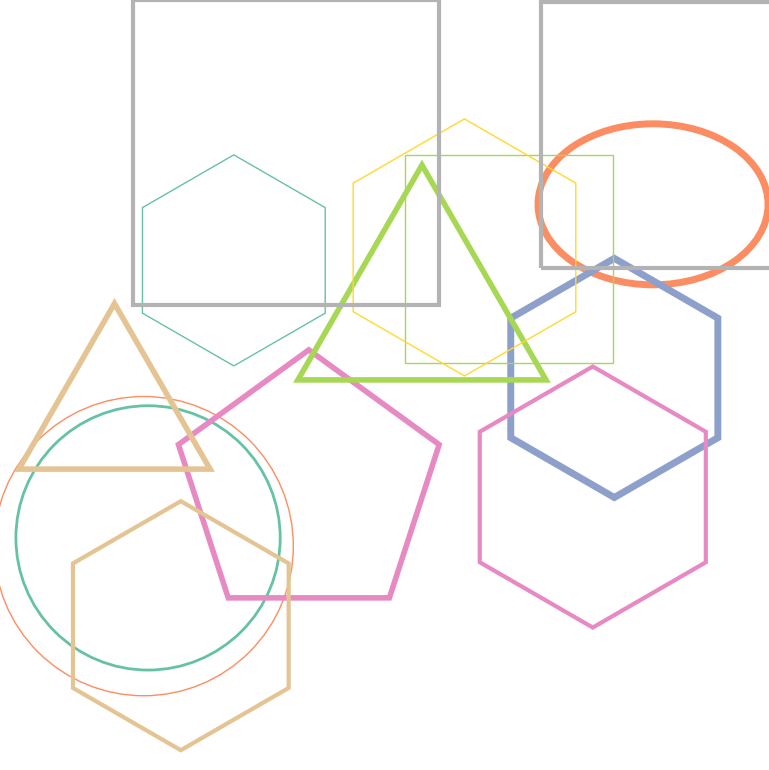[{"shape": "hexagon", "thickness": 0.5, "radius": 0.69, "center": [0.304, 0.662]}, {"shape": "circle", "thickness": 1, "radius": 0.86, "center": [0.192, 0.301]}, {"shape": "circle", "thickness": 0.5, "radius": 0.97, "center": [0.187, 0.291]}, {"shape": "oval", "thickness": 2.5, "radius": 0.75, "center": [0.848, 0.735]}, {"shape": "hexagon", "thickness": 2.5, "radius": 0.78, "center": [0.798, 0.509]}, {"shape": "pentagon", "thickness": 2, "radius": 0.89, "center": [0.401, 0.368]}, {"shape": "hexagon", "thickness": 1.5, "radius": 0.85, "center": [0.77, 0.355]}, {"shape": "square", "thickness": 0.5, "radius": 0.68, "center": [0.661, 0.663]}, {"shape": "triangle", "thickness": 2, "radius": 0.93, "center": [0.548, 0.6]}, {"shape": "hexagon", "thickness": 0.5, "radius": 0.83, "center": [0.603, 0.679]}, {"shape": "triangle", "thickness": 2, "radius": 0.72, "center": [0.149, 0.462]}, {"shape": "hexagon", "thickness": 1.5, "radius": 0.81, "center": [0.235, 0.187]}, {"shape": "square", "thickness": 1.5, "radius": 0.99, "center": [0.371, 0.802]}, {"shape": "square", "thickness": 1.5, "radius": 0.86, "center": [0.875, 0.824]}]